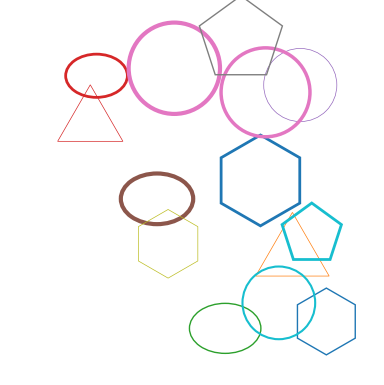[{"shape": "hexagon", "thickness": 1, "radius": 0.43, "center": [0.848, 0.165]}, {"shape": "hexagon", "thickness": 2, "radius": 0.59, "center": [0.676, 0.531]}, {"shape": "triangle", "thickness": 0.5, "radius": 0.55, "center": [0.759, 0.338]}, {"shape": "oval", "thickness": 1, "radius": 0.46, "center": [0.585, 0.147]}, {"shape": "oval", "thickness": 2, "radius": 0.4, "center": [0.251, 0.803]}, {"shape": "triangle", "thickness": 0.5, "radius": 0.49, "center": [0.235, 0.682]}, {"shape": "circle", "thickness": 0.5, "radius": 0.47, "center": [0.78, 0.779]}, {"shape": "oval", "thickness": 3, "radius": 0.47, "center": [0.408, 0.484]}, {"shape": "circle", "thickness": 2.5, "radius": 0.58, "center": [0.69, 0.76]}, {"shape": "circle", "thickness": 3, "radius": 0.59, "center": [0.453, 0.823]}, {"shape": "pentagon", "thickness": 1, "radius": 0.57, "center": [0.626, 0.898]}, {"shape": "hexagon", "thickness": 0.5, "radius": 0.45, "center": [0.437, 0.367]}, {"shape": "circle", "thickness": 1.5, "radius": 0.47, "center": [0.724, 0.213]}, {"shape": "pentagon", "thickness": 2, "radius": 0.41, "center": [0.81, 0.392]}]